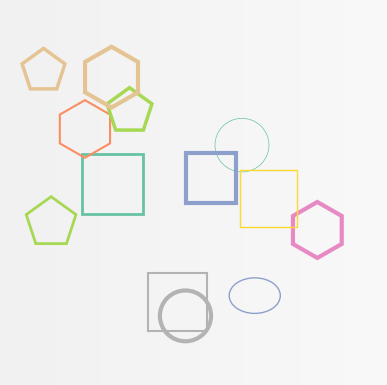[{"shape": "circle", "thickness": 0.5, "radius": 0.35, "center": [0.624, 0.623]}, {"shape": "square", "thickness": 2, "radius": 0.39, "center": [0.291, 0.522]}, {"shape": "hexagon", "thickness": 1.5, "radius": 0.37, "center": [0.219, 0.665]}, {"shape": "oval", "thickness": 1, "radius": 0.33, "center": [0.657, 0.232]}, {"shape": "square", "thickness": 3, "radius": 0.33, "center": [0.544, 0.538]}, {"shape": "hexagon", "thickness": 3, "radius": 0.36, "center": [0.819, 0.403]}, {"shape": "pentagon", "thickness": 2.5, "radius": 0.3, "center": [0.334, 0.711]}, {"shape": "pentagon", "thickness": 2, "radius": 0.34, "center": [0.132, 0.422]}, {"shape": "square", "thickness": 1, "radius": 0.36, "center": [0.693, 0.484]}, {"shape": "hexagon", "thickness": 3, "radius": 0.39, "center": [0.288, 0.8]}, {"shape": "pentagon", "thickness": 2.5, "radius": 0.29, "center": [0.112, 0.816]}, {"shape": "square", "thickness": 1.5, "radius": 0.38, "center": [0.459, 0.215]}, {"shape": "circle", "thickness": 3, "radius": 0.33, "center": [0.479, 0.18]}]